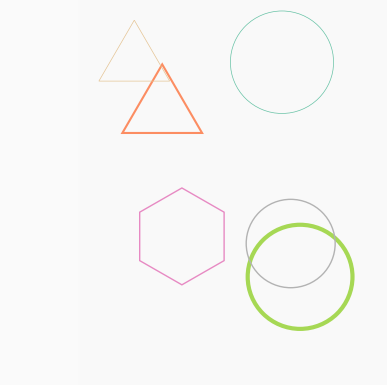[{"shape": "circle", "thickness": 0.5, "radius": 0.67, "center": [0.728, 0.838]}, {"shape": "triangle", "thickness": 1.5, "radius": 0.59, "center": [0.419, 0.714]}, {"shape": "hexagon", "thickness": 1, "radius": 0.63, "center": [0.469, 0.386]}, {"shape": "circle", "thickness": 3, "radius": 0.68, "center": [0.774, 0.281]}, {"shape": "triangle", "thickness": 0.5, "radius": 0.53, "center": [0.347, 0.842]}, {"shape": "circle", "thickness": 1, "radius": 0.57, "center": [0.75, 0.367]}]